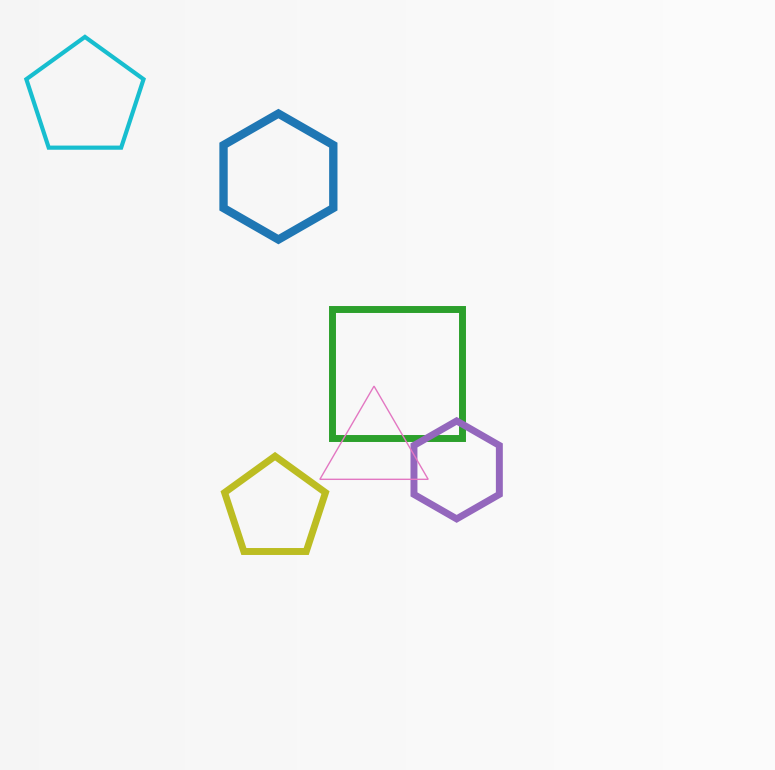[{"shape": "hexagon", "thickness": 3, "radius": 0.41, "center": [0.359, 0.771]}, {"shape": "square", "thickness": 2.5, "radius": 0.42, "center": [0.512, 0.515]}, {"shape": "hexagon", "thickness": 2.5, "radius": 0.32, "center": [0.589, 0.39]}, {"shape": "triangle", "thickness": 0.5, "radius": 0.4, "center": [0.483, 0.418]}, {"shape": "pentagon", "thickness": 2.5, "radius": 0.34, "center": [0.355, 0.339]}, {"shape": "pentagon", "thickness": 1.5, "radius": 0.4, "center": [0.11, 0.873]}]